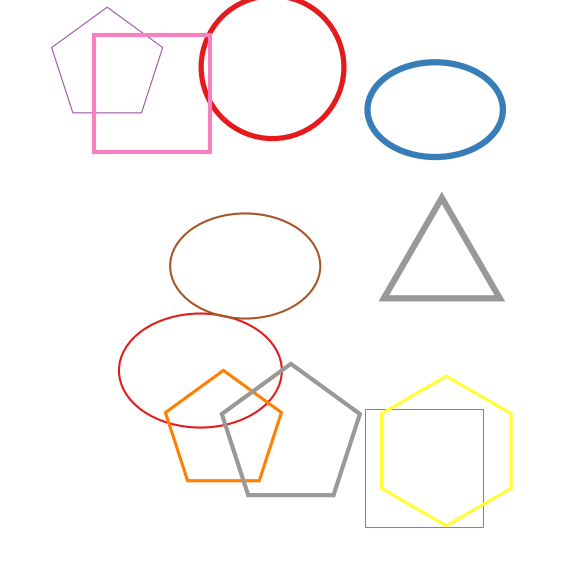[{"shape": "oval", "thickness": 1, "radius": 0.71, "center": [0.347, 0.357]}, {"shape": "circle", "thickness": 2.5, "radius": 0.62, "center": [0.472, 0.883]}, {"shape": "oval", "thickness": 3, "radius": 0.59, "center": [0.754, 0.809]}, {"shape": "square", "thickness": 0.5, "radius": 0.51, "center": [0.735, 0.188]}, {"shape": "pentagon", "thickness": 0.5, "radius": 0.51, "center": [0.186, 0.886]}, {"shape": "pentagon", "thickness": 1.5, "radius": 0.53, "center": [0.387, 0.252]}, {"shape": "hexagon", "thickness": 1.5, "radius": 0.65, "center": [0.773, 0.218]}, {"shape": "oval", "thickness": 1, "radius": 0.65, "center": [0.425, 0.539]}, {"shape": "square", "thickness": 2, "radius": 0.5, "center": [0.263, 0.838]}, {"shape": "pentagon", "thickness": 2, "radius": 0.63, "center": [0.504, 0.243]}, {"shape": "triangle", "thickness": 3, "radius": 0.58, "center": [0.765, 0.541]}]